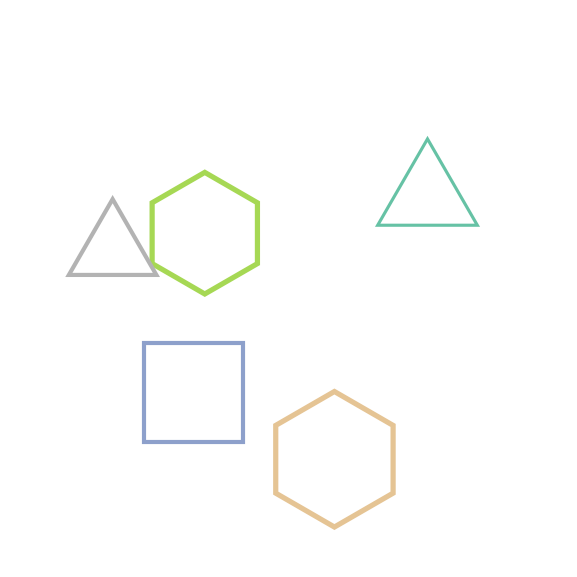[{"shape": "triangle", "thickness": 1.5, "radius": 0.5, "center": [0.74, 0.659]}, {"shape": "square", "thickness": 2, "radius": 0.43, "center": [0.335, 0.32]}, {"shape": "hexagon", "thickness": 2.5, "radius": 0.53, "center": [0.355, 0.595]}, {"shape": "hexagon", "thickness": 2.5, "radius": 0.59, "center": [0.579, 0.204]}, {"shape": "triangle", "thickness": 2, "radius": 0.44, "center": [0.195, 0.567]}]